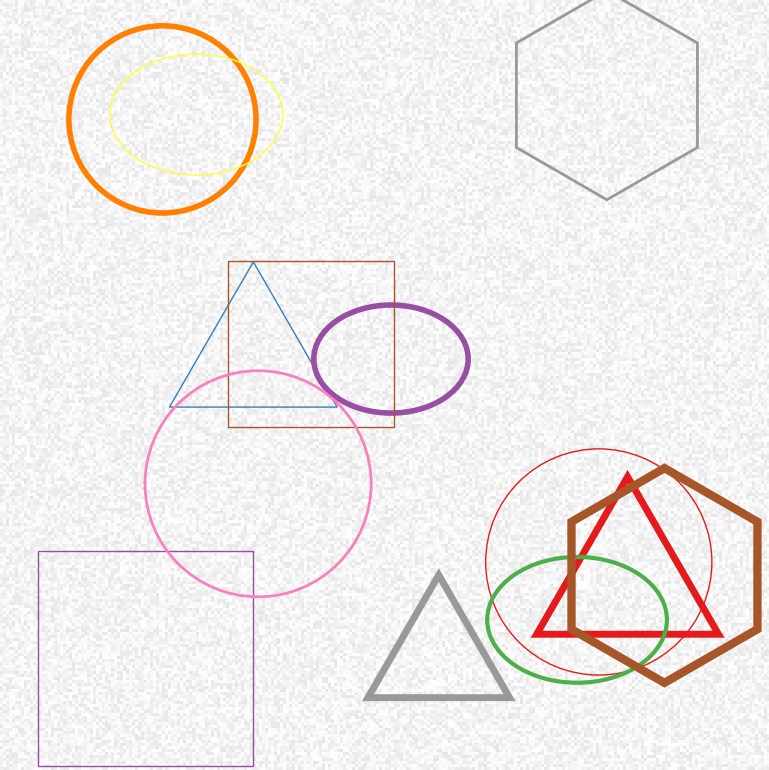[{"shape": "triangle", "thickness": 2.5, "radius": 0.68, "center": [0.815, 0.244]}, {"shape": "circle", "thickness": 0.5, "radius": 0.73, "center": [0.778, 0.27]}, {"shape": "triangle", "thickness": 0.5, "radius": 0.63, "center": [0.329, 0.534]}, {"shape": "oval", "thickness": 1.5, "radius": 0.58, "center": [0.749, 0.195]}, {"shape": "square", "thickness": 0.5, "radius": 0.7, "center": [0.189, 0.145]}, {"shape": "oval", "thickness": 2, "radius": 0.5, "center": [0.508, 0.534]}, {"shape": "circle", "thickness": 2, "radius": 0.61, "center": [0.211, 0.845]}, {"shape": "oval", "thickness": 0.5, "radius": 0.56, "center": [0.255, 0.851]}, {"shape": "square", "thickness": 0.5, "radius": 0.54, "center": [0.404, 0.553]}, {"shape": "hexagon", "thickness": 3, "radius": 0.7, "center": [0.863, 0.253]}, {"shape": "circle", "thickness": 1, "radius": 0.73, "center": [0.335, 0.372]}, {"shape": "hexagon", "thickness": 1, "radius": 0.68, "center": [0.788, 0.876]}, {"shape": "triangle", "thickness": 2.5, "radius": 0.53, "center": [0.57, 0.147]}]